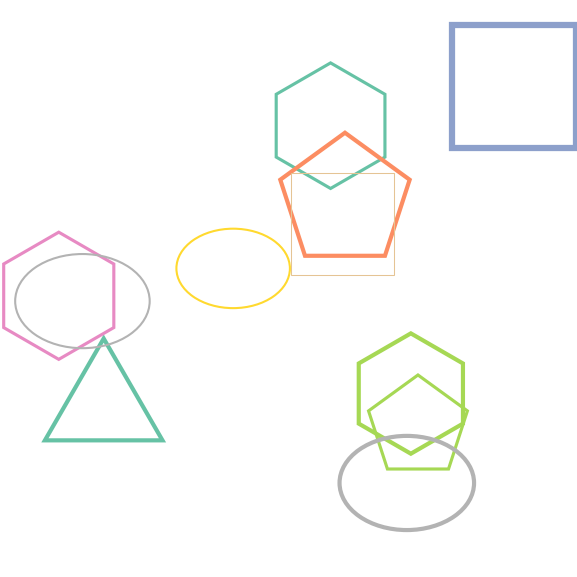[{"shape": "hexagon", "thickness": 1.5, "radius": 0.54, "center": [0.572, 0.781]}, {"shape": "triangle", "thickness": 2, "radius": 0.59, "center": [0.18, 0.295]}, {"shape": "pentagon", "thickness": 2, "radius": 0.59, "center": [0.597, 0.652]}, {"shape": "square", "thickness": 3, "radius": 0.54, "center": [0.891, 0.849]}, {"shape": "hexagon", "thickness": 1.5, "radius": 0.55, "center": [0.102, 0.487]}, {"shape": "hexagon", "thickness": 2, "radius": 0.52, "center": [0.711, 0.318]}, {"shape": "pentagon", "thickness": 1.5, "radius": 0.45, "center": [0.724, 0.26]}, {"shape": "oval", "thickness": 1, "radius": 0.49, "center": [0.404, 0.534]}, {"shape": "square", "thickness": 0.5, "radius": 0.44, "center": [0.593, 0.612]}, {"shape": "oval", "thickness": 2, "radius": 0.58, "center": [0.704, 0.163]}, {"shape": "oval", "thickness": 1, "radius": 0.58, "center": [0.143, 0.478]}]